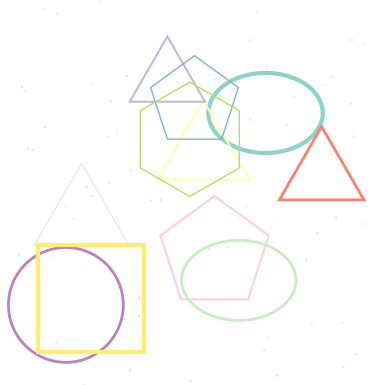[{"shape": "oval", "thickness": 3, "radius": 0.74, "center": [0.69, 0.707]}, {"shape": "triangle", "thickness": 1.5, "radius": 0.69, "center": [0.528, 0.602]}, {"shape": "triangle", "thickness": 1.5, "radius": 0.56, "center": [0.435, 0.792]}, {"shape": "triangle", "thickness": 2, "radius": 0.63, "center": [0.835, 0.544]}, {"shape": "pentagon", "thickness": 1, "radius": 0.6, "center": [0.505, 0.735]}, {"shape": "hexagon", "thickness": 1, "radius": 0.74, "center": [0.493, 0.638]}, {"shape": "pentagon", "thickness": 1.5, "radius": 0.74, "center": [0.557, 0.342]}, {"shape": "triangle", "thickness": 0.5, "radius": 0.71, "center": [0.212, 0.434]}, {"shape": "circle", "thickness": 2, "radius": 0.75, "center": [0.171, 0.208]}, {"shape": "oval", "thickness": 2, "radius": 0.74, "center": [0.62, 0.272]}, {"shape": "square", "thickness": 3, "radius": 0.69, "center": [0.237, 0.225]}]